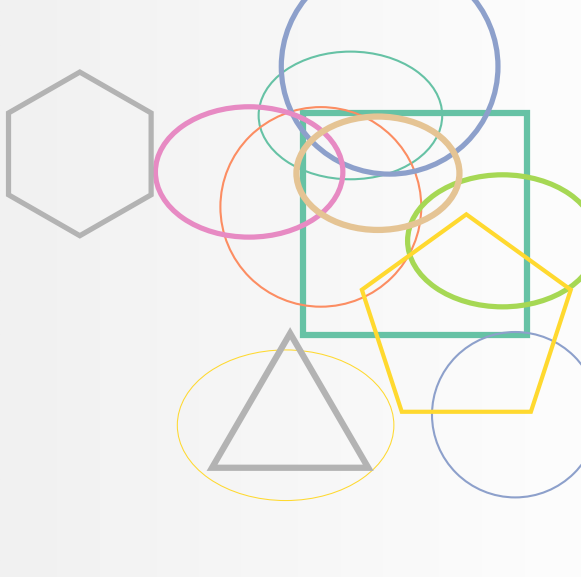[{"shape": "square", "thickness": 3, "radius": 0.96, "center": [0.714, 0.612]}, {"shape": "oval", "thickness": 1, "radius": 0.79, "center": [0.603, 0.799]}, {"shape": "circle", "thickness": 1, "radius": 0.86, "center": [0.552, 0.641]}, {"shape": "circle", "thickness": 1, "radius": 0.72, "center": [0.886, 0.281]}, {"shape": "circle", "thickness": 2.5, "radius": 0.93, "center": [0.67, 0.884]}, {"shape": "oval", "thickness": 2.5, "radius": 0.81, "center": [0.429, 0.701]}, {"shape": "oval", "thickness": 2.5, "radius": 0.82, "center": [0.865, 0.582]}, {"shape": "pentagon", "thickness": 2, "radius": 0.94, "center": [0.802, 0.439]}, {"shape": "oval", "thickness": 0.5, "radius": 0.93, "center": [0.491, 0.263]}, {"shape": "oval", "thickness": 3, "radius": 0.7, "center": [0.65, 0.699]}, {"shape": "triangle", "thickness": 3, "radius": 0.78, "center": [0.499, 0.267]}, {"shape": "hexagon", "thickness": 2.5, "radius": 0.71, "center": [0.137, 0.733]}]